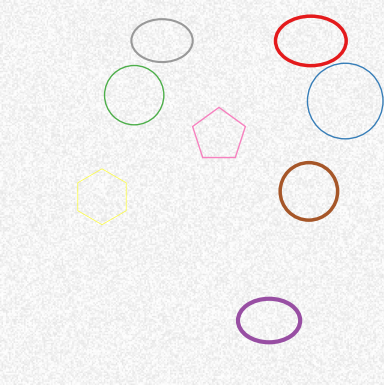[{"shape": "oval", "thickness": 2.5, "radius": 0.46, "center": [0.807, 0.894]}, {"shape": "circle", "thickness": 1, "radius": 0.49, "center": [0.897, 0.738]}, {"shape": "circle", "thickness": 1, "radius": 0.39, "center": [0.349, 0.753]}, {"shape": "oval", "thickness": 3, "radius": 0.4, "center": [0.699, 0.167]}, {"shape": "hexagon", "thickness": 0.5, "radius": 0.36, "center": [0.265, 0.489]}, {"shape": "circle", "thickness": 2.5, "radius": 0.37, "center": [0.802, 0.503]}, {"shape": "pentagon", "thickness": 1, "radius": 0.36, "center": [0.569, 0.649]}, {"shape": "oval", "thickness": 1.5, "radius": 0.4, "center": [0.421, 0.894]}]